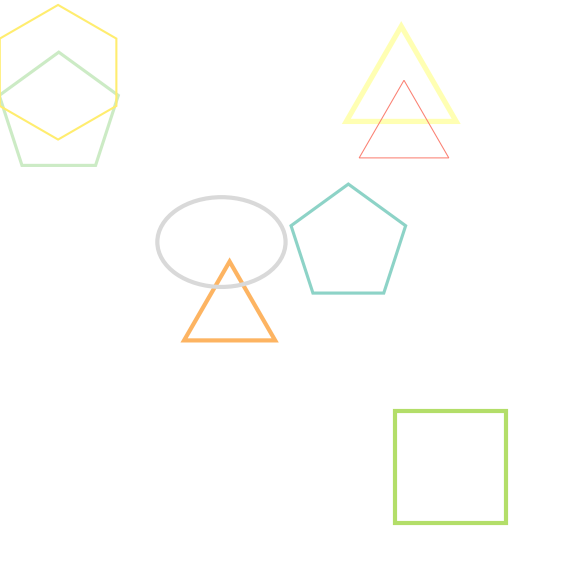[{"shape": "pentagon", "thickness": 1.5, "radius": 0.52, "center": [0.603, 0.576]}, {"shape": "triangle", "thickness": 2.5, "radius": 0.55, "center": [0.695, 0.844]}, {"shape": "triangle", "thickness": 0.5, "radius": 0.45, "center": [0.7, 0.771]}, {"shape": "triangle", "thickness": 2, "radius": 0.46, "center": [0.398, 0.455]}, {"shape": "square", "thickness": 2, "radius": 0.48, "center": [0.78, 0.19]}, {"shape": "oval", "thickness": 2, "radius": 0.56, "center": [0.383, 0.58]}, {"shape": "pentagon", "thickness": 1.5, "radius": 0.54, "center": [0.102, 0.8]}, {"shape": "hexagon", "thickness": 1, "radius": 0.58, "center": [0.101, 0.874]}]